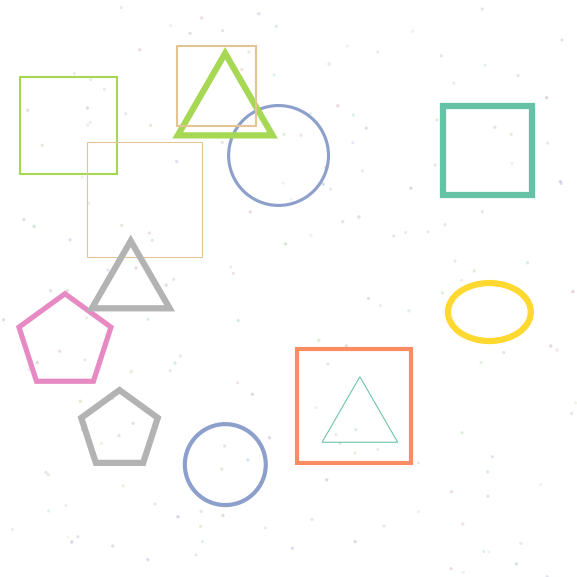[{"shape": "square", "thickness": 3, "radius": 0.39, "center": [0.844, 0.739]}, {"shape": "triangle", "thickness": 0.5, "radius": 0.38, "center": [0.623, 0.271]}, {"shape": "square", "thickness": 2, "radius": 0.49, "center": [0.613, 0.296]}, {"shape": "circle", "thickness": 2, "radius": 0.35, "center": [0.39, 0.195]}, {"shape": "circle", "thickness": 1.5, "radius": 0.43, "center": [0.482, 0.73]}, {"shape": "pentagon", "thickness": 2.5, "radius": 0.42, "center": [0.112, 0.407]}, {"shape": "triangle", "thickness": 3, "radius": 0.47, "center": [0.39, 0.812]}, {"shape": "square", "thickness": 1, "radius": 0.42, "center": [0.118, 0.781]}, {"shape": "oval", "thickness": 3, "radius": 0.36, "center": [0.847, 0.459]}, {"shape": "square", "thickness": 0.5, "radius": 0.5, "center": [0.25, 0.654]}, {"shape": "square", "thickness": 1, "radius": 0.35, "center": [0.375, 0.85]}, {"shape": "pentagon", "thickness": 3, "radius": 0.35, "center": [0.207, 0.254]}, {"shape": "triangle", "thickness": 3, "radius": 0.39, "center": [0.226, 0.504]}]